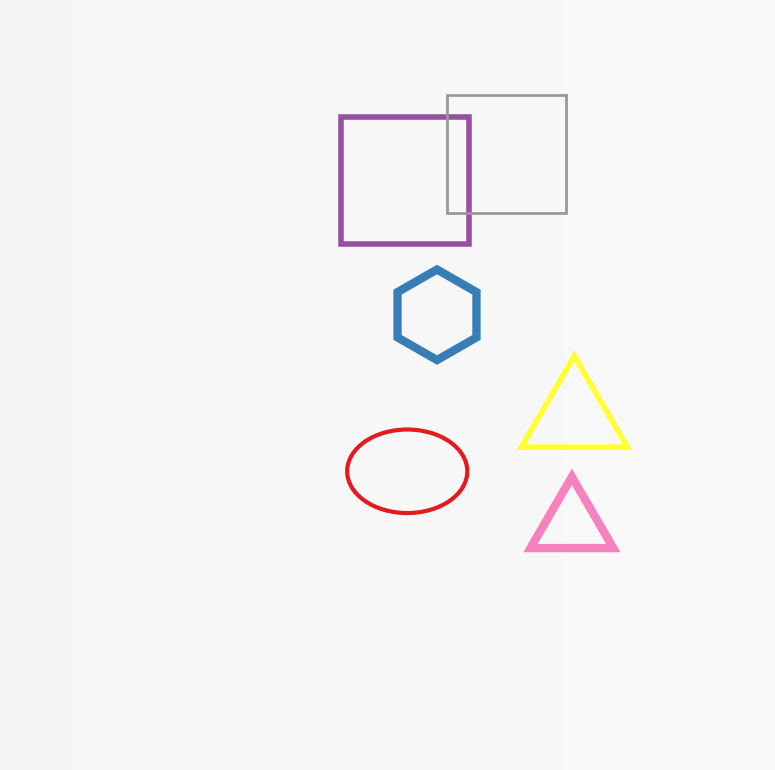[{"shape": "oval", "thickness": 1.5, "radius": 0.39, "center": [0.525, 0.388]}, {"shape": "hexagon", "thickness": 3, "radius": 0.29, "center": [0.564, 0.591]}, {"shape": "square", "thickness": 2, "radius": 0.41, "center": [0.523, 0.765]}, {"shape": "triangle", "thickness": 2, "radius": 0.39, "center": [0.741, 0.459]}, {"shape": "triangle", "thickness": 3, "radius": 0.31, "center": [0.738, 0.319]}, {"shape": "square", "thickness": 1, "radius": 0.38, "center": [0.654, 0.8]}]